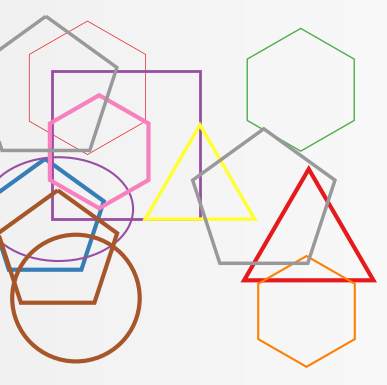[{"shape": "hexagon", "thickness": 0.5, "radius": 0.87, "center": [0.226, 0.772]}, {"shape": "triangle", "thickness": 3, "radius": 0.96, "center": [0.797, 0.368]}, {"shape": "pentagon", "thickness": 3, "radius": 0.8, "center": [0.116, 0.428]}, {"shape": "hexagon", "thickness": 1, "radius": 0.8, "center": [0.776, 0.767]}, {"shape": "square", "thickness": 2, "radius": 0.96, "center": [0.326, 0.624]}, {"shape": "oval", "thickness": 1.5, "radius": 0.96, "center": [0.151, 0.457]}, {"shape": "hexagon", "thickness": 1.5, "radius": 0.72, "center": [0.791, 0.191]}, {"shape": "triangle", "thickness": 2.5, "radius": 0.82, "center": [0.516, 0.512]}, {"shape": "pentagon", "thickness": 3, "radius": 0.81, "center": [0.149, 0.344]}, {"shape": "circle", "thickness": 3, "radius": 0.82, "center": [0.196, 0.226]}, {"shape": "hexagon", "thickness": 3, "radius": 0.73, "center": [0.256, 0.606]}, {"shape": "pentagon", "thickness": 2.5, "radius": 0.96, "center": [0.118, 0.765]}, {"shape": "pentagon", "thickness": 2.5, "radius": 0.97, "center": [0.681, 0.472]}]